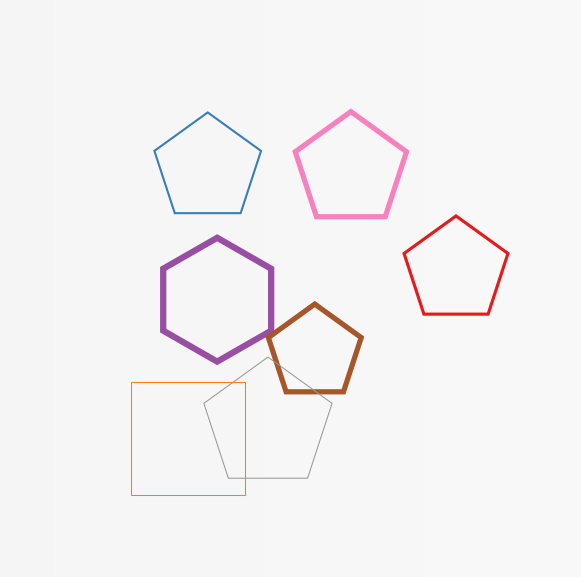[{"shape": "pentagon", "thickness": 1.5, "radius": 0.47, "center": [0.785, 0.531]}, {"shape": "pentagon", "thickness": 1, "radius": 0.48, "center": [0.357, 0.708]}, {"shape": "hexagon", "thickness": 3, "radius": 0.54, "center": [0.374, 0.48]}, {"shape": "square", "thickness": 0.5, "radius": 0.49, "center": [0.323, 0.239]}, {"shape": "pentagon", "thickness": 2.5, "radius": 0.42, "center": [0.542, 0.389]}, {"shape": "pentagon", "thickness": 2.5, "radius": 0.5, "center": [0.604, 0.705]}, {"shape": "pentagon", "thickness": 0.5, "radius": 0.58, "center": [0.461, 0.265]}]